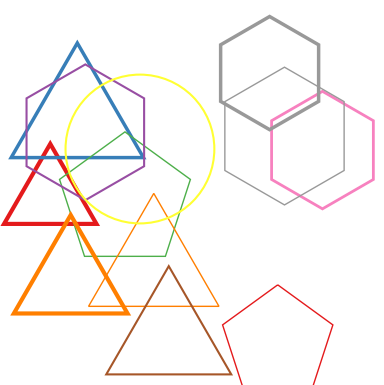[{"shape": "pentagon", "thickness": 1, "radius": 0.75, "center": [0.721, 0.11]}, {"shape": "triangle", "thickness": 3, "radius": 0.69, "center": [0.131, 0.488]}, {"shape": "triangle", "thickness": 2.5, "radius": 0.99, "center": [0.201, 0.69]}, {"shape": "pentagon", "thickness": 1, "radius": 0.89, "center": [0.325, 0.479]}, {"shape": "hexagon", "thickness": 1.5, "radius": 0.88, "center": [0.222, 0.656]}, {"shape": "triangle", "thickness": 3, "radius": 0.85, "center": [0.184, 0.271]}, {"shape": "triangle", "thickness": 1, "radius": 0.98, "center": [0.399, 0.302]}, {"shape": "circle", "thickness": 1.5, "radius": 0.97, "center": [0.363, 0.613]}, {"shape": "triangle", "thickness": 1.5, "radius": 0.94, "center": [0.438, 0.121]}, {"shape": "hexagon", "thickness": 2, "radius": 0.76, "center": [0.838, 0.61]}, {"shape": "hexagon", "thickness": 1, "radius": 0.89, "center": [0.739, 0.647]}, {"shape": "hexagon", "thickness": 2.5, "radius": 0.73, "center": [0.7, 0.81]}]